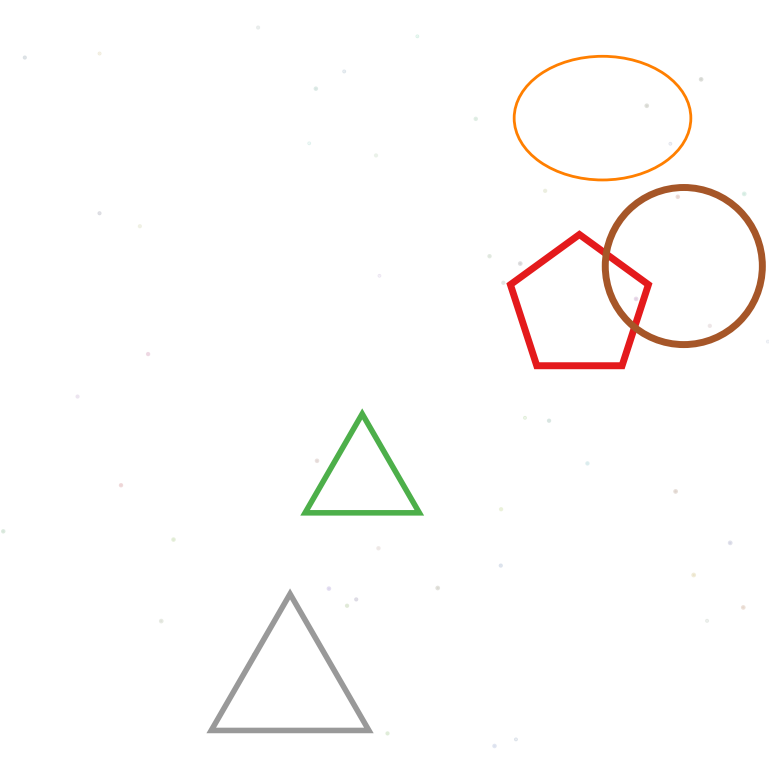[{"shape": "pentagon", "thickness": 2.5, "radius": 0.47, "center": [0.752, 0.601]}, {"shape": "triangle", "thickness": 2, "radius": 0.43, "center": [0.47, 0.377]}, {"shape": "oval", "thickness": 1, "radius": 0.57, "center": [0.782, 0.847]}, {"shape": "circle", "thickness": 2.5, "radius": 0.51, "center": [0.888, 0.654]}, {"shape": "triangle", "thickness": 2, "radius": 0.59, "center": [0.377, 0.11]}]